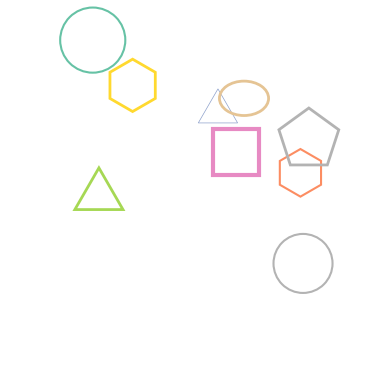[{"shape": "circle", "thickness": 1.5, "radius": 0.42, "center": [0.241, 0.896]}, {"shape": "hexagon", "thickness": 1.5, "radius": 0.31, "center": [0.78, 0.551]}, {"shape": "triangle", "thickness": 0.5, "radius": 0.29, "center": [0.566, 0.71]}, {"shape": "square", "thickness": 3, "radius": 0.3, "center": [0.614, 0.605]}, {"shape": "triangle", "thickness": 2, "radius": 0.36, "center": [0.257, 0.492]}, {"shape": "hexagon", "thickness": 2, "radius": 0.34, "center": [0.344, 0.778]}, {"shape": "oval", "thickness": 2, "radius": 0.32, "center": [0.634, 0.745]}, {"shape": "pentagon", "thickness": 2, "radius": 0.41, "center": [0.802, 0.638]}, {"shape": "circle", "thickness": 1.5, "radius": 0.38, "center": [0.787, 0.316]}]